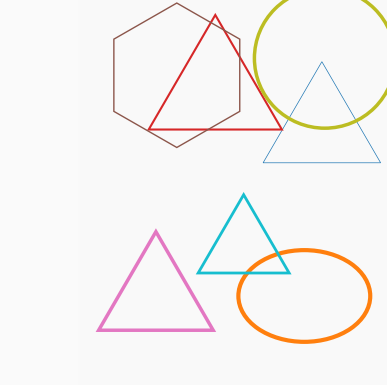[{"shape": "triangle", "thickness": 0.5, "radius": 0.88, "center": [0.831, 0.665]}, {"shape": "oval", "thickness": 3, "radius": 0.85, "center": [0.785, 0.231]}, {"shape": "triangle", "thickness": 1.5, "radius": 0.99, "center": [0.556, 0.763]}, {"shape": "hexagon", "thickness": 1, "radius": 0.94, "center": [0.456, 0.805]}, {"shape": "triangle", "thickness": 2.5, "radius": 0.85, "center": [0.402, 0.228]}, {"shape": "circle", "thickness": 2.5, "radius": 0.91, "center": [0.838, 0.849]}, {"shape": "triangle", "thickness": 2, "radius": 0.68, "center": [0.629, 0.359]}]